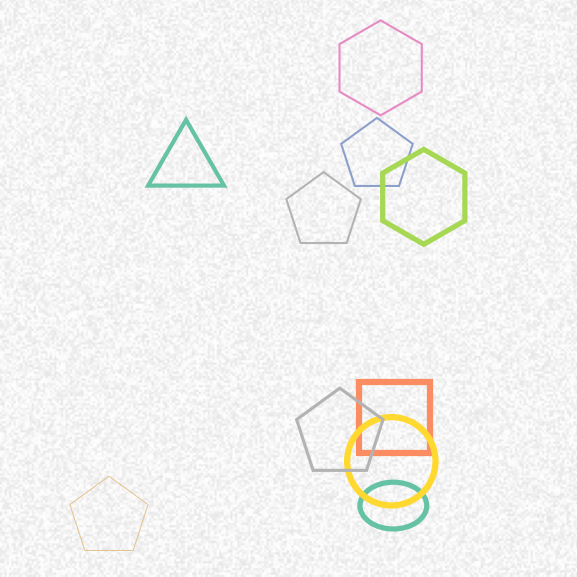[{"shape": "oval", "thickness": 2.5, "radius": 0.29, "center": [0.681, 0.124]}, {"shape": "triangle", "thickness": 2, "radius": 0.38, "center": [0.322, 0.716]}, {"shape": "square", "thickness": 3, "radius": 0.31, "center": [0.684, 0.276]}, {"shape": "pentagon", "thickness": 1, "radius": 0.33, "center": [0.653, 0.73]}, {"shape": "hexagon", "thickness": 1, "radius": 0.41, "center": [0.659, 0.882]}, {"shape": "hexagon", "thickness": 2.5, "radius": 0.41, "center": [0.734, 0.658]}, {"shape": "circle", "thickness": 3, "radius": 0.38, "center": [0.678, 0.2]}, {"shape": "pentagon", "thickness": 0.5, "radius": 0.36, "center": [0.189, 0.103]}, {"shape": "pentagon", "thickness": 1.5, "radius": 0.39, "center": [0.588, 0.248]}, {"shape": "pentagon", "thickness": 1, "radius": 0.34, "center": [0.56, 0.633]}]